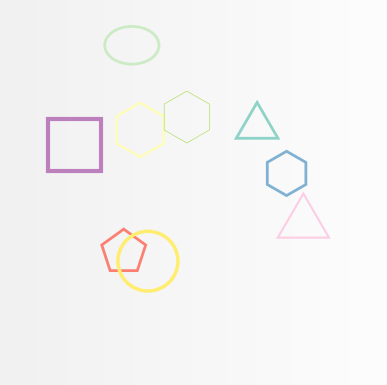[{"shape": "triangle", "thickness": 2, "radius": 0.31, "center": [0.663, 0.672]}, {"shape": "hexagon", "thickness": 1.5, "radius": 0.35, "center": [0.362, 0.663]}, {"shape": "pentagon", "thickness": 2, "radius": 0.3, "center": [0.319, 0.345]}, {"shape": "hexagon", "thickness": 2, "radius": 0.29, "center": [0.74, 0.55]}, {"shape": "hexagon", "thickness": 0.5, "radius": 0.34, "center": [0.482, 0.696]}, {"shape": "triangle", "thickness": 1.5, "radius": 0.38, "center": [0.783, 0.421]}, {"shape": "square", "thickness": 3, "radius": 0.34, "center": [0.192, 0.623]}, {"shape": "oval", "thickness": 2, "radius": 0.35, "center": [0.34, 0.882]}, {"shape": "circle", "thickness": 2.5, "radius": 0.39, "center": [0.382, 0.322]}]